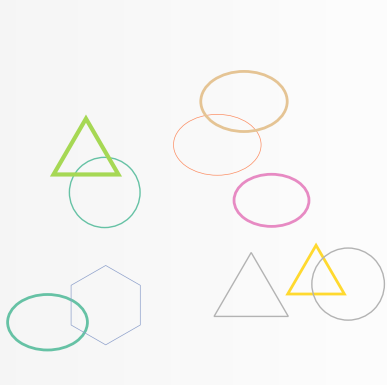[{"shape": "circle", "thickness": 1, "radius": 0.46, "center": [0.27, 0.5]}, {"shape": "oval", "thickness": 2, "radius": 0.51, "center": [0.123, 0.163]}, {"shape": "oval", "thickness": 0.5, "radius": 0.57, "center": [0.561, 0.624]}, {"shape": "hexagon", "thickness": 0.5, "radius": 0.52, "center": [0.273, 0.207]}, {"shape": "oval", "thickness": 2, "radius": 0.48, "center": [0.701, 0.48]}, {"shape": "triangle", "thickness": 3, "radius": 0.48, "center": [0.222, 0.595]}, {"shape": "triangle", "thickness": 2, "radius": 0.42, "center": [0.816, 0.279]}, {"shape": "oval", "thickness": 2, "radius": 0.56, "center": [0.63, 0.736]}, {"shape": "circle", "thickness": 1, "radius": 0.47, "center": [0.898, 0.262]}, {"shape": "triangle", "thickness": 1, "radius": 0.55, "center": [0.648, 0.233]}]